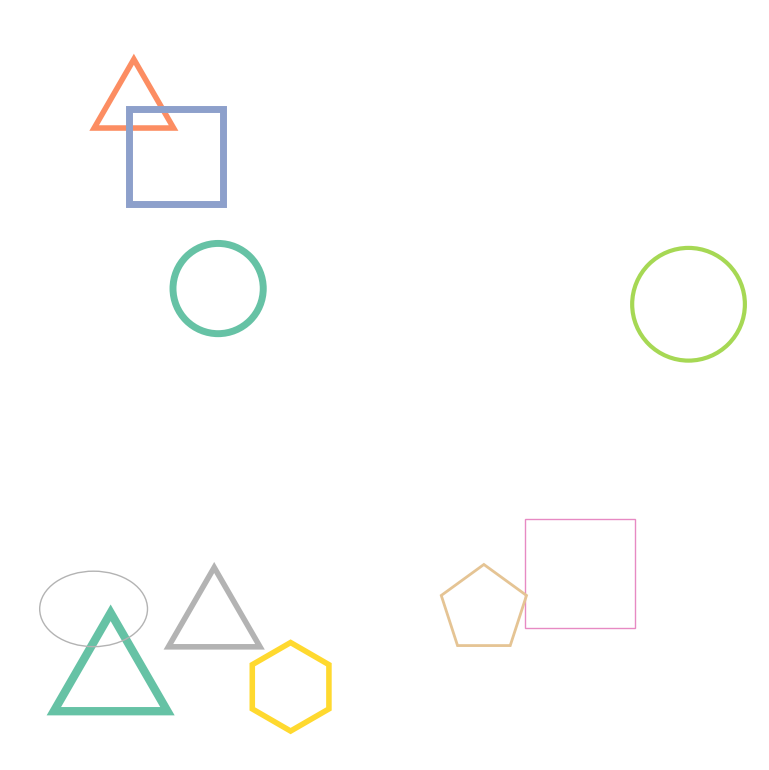[{"shape": "triangle", "thickness": 3, "radius": 0.43, "center": [0.144, 0.119]}, {"shape": "circle", "thickness": 2.5, "radius": 0.29, "center": [0.283, 0.625]}, {"shape": "triangle", "thickness": 2, "radius": 0.3, "center": [0.174, 0.863]}, {"shape": "square", "thickness": 2.5, "radius": 0.31, "center": [0.229, 0.796]}, {"shape": "square", "thickness": 0.5, "radius": 0.36, "center": [0.753, 0.255]}, {"shape": "circle", "thickness": 1.5, "radius": 0.37, "center": [0.894, 0.605]}, {"shape": "hexagon", "thickness": 2, "radius": 0.29, "center": [0.377, 0.108]}, {"shape": "pentagon", "thickness": 1, "radius": 0.29, "center": [0.628, 0.209]}, {"shape": "oval", "thickness": 0.5, "radius": 0.35, "center": [0.122, 0.209]}, {"shape": "triangle", "thickness": 2, "radius": 0.34, "center": [0.278, 0.194]}]